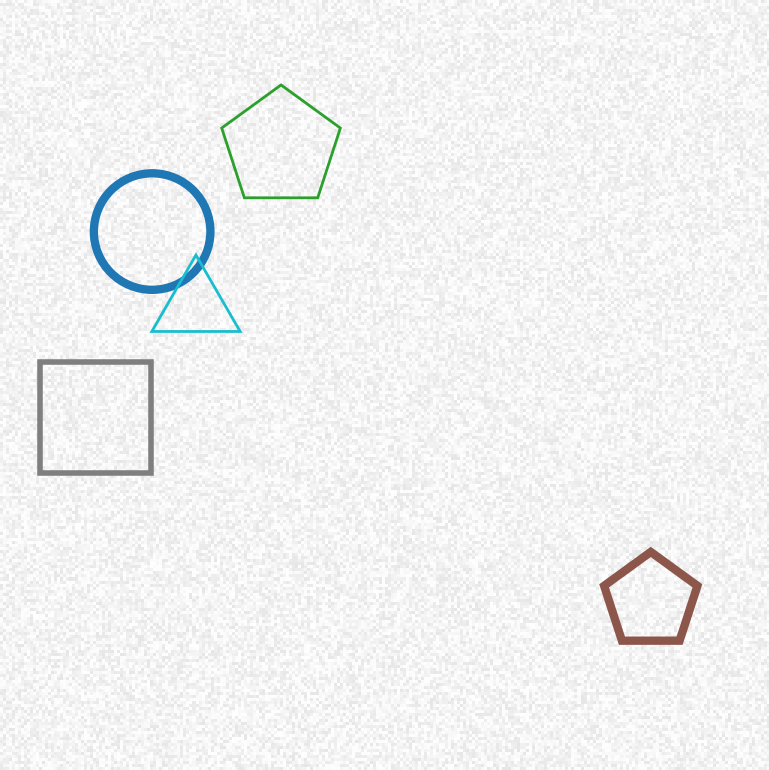[{"shape": "circle", "thickness": 3, "radius": 0.38, "center": [0.198, 0.699]}, {"shape": "pentagon", "thickness": 1, "radius": 0.41, "center": [0.365, 0.809]}, {"shape": "pentagon", "thickness": 3, "radius": 0.32, "center": [0.845, 0.219]}, {"shape": "square", "thickness": 2, "radius": 0.36, "center": [0.124, 0.457]}, {"shape": "triangle", "thickness": 1, "radius": 0.33, "center": [0.255, 0.603]}]